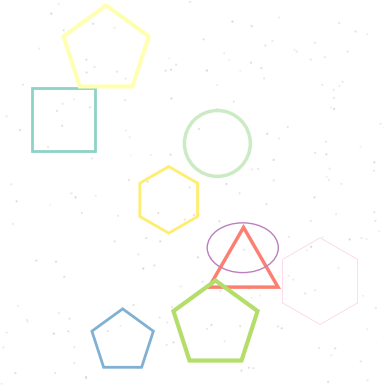[{"shape": "square", "thickness": 2, "radius": 0.41, "center": [0.165, 0.69]}, {"shape": "pentagon", "thickness": 3, "radius": 0.58, "center": [0.276, 0.87]}, {"shape": "triangle", "thickness": 2.5, "radius": 0.52, "center": [0.633, 0.306]}, {"shape": "pentagon", "thickness": 2, "radius": 0.42, "center": [0.319, 0.114]}, {"shape": "pentagon", "thickness": 3, "radius": 0.57, "center": [0.56, 0.156]}, {"shape": "hexagon", "thickness": 0.5, "radius": 0.56, "center": [0.831, 0.27]}, {"shape": "oval", "thickness": 1, "radius": 0.46, "center": [0.631, 0.357]}, {"shape": "circle", "thickness": 2.5, "radius": 0.43, "center": [0.565, 0.627]}, {"shape": "hexagon", "thickness": 2, "radius": 0.43, "center": [0.438, 0.481]}]